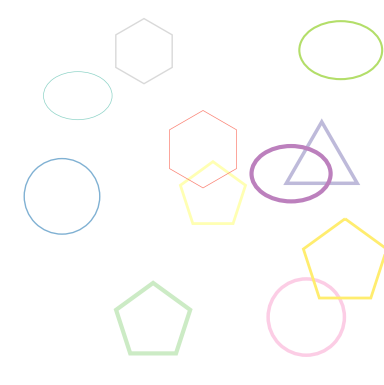[{"shape": "oval", "thickness": 0.5, "radius": 0.45, "center": [0.202, 0.751]}, {"shape": "pentagon", "thickness": 2, "radius": 0.44, "center": [0.553, 0.491]}, {"shape": "triangle", "thickness": 2.5, "radius": 0.53, "center": [0.836, 0.577]}, {"shape": "hexagon", "thickness": 0.5, "radius": 0.5, "center": [0.527, 0.612]}, {"shape": "circle", "thickness": 1, "radius": 0.49, "center": [0.161, 0.49]}, {"shape": "oval", "thickness": 1.5, "radius": 0.54, "center": [0.885, 0.87]}, {"shape": "circle", "thickness": 2.5, "radius": 0.5, "center": [0.795, 0.176]}, {"shape": "hexagon", "thickness": 1, "radius": 0.42, "center": [0.374, 0.867]}, {"shape": "oval", "thickness": 3, "radius": 0.51, "center": [0.756, 0.549]}, {"shape": "pentagon", "thickness": 3, "radius": 0.51, "center": [0.398, 0.164]}, {"shape": "pentagon", "thickness": 2, "radius": 0.57, "center": [0.896, 0.318]}]